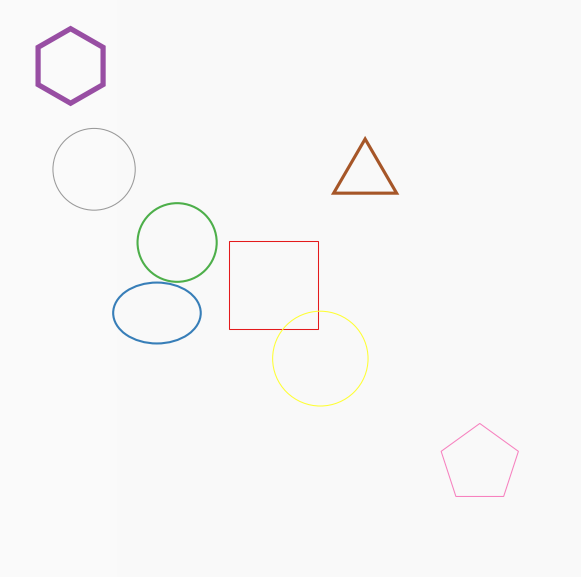[{"shape": "square", "thickness": 0.5, "radius": 0.38, "center": [0.47, 0.505]}, {"shape": "oval", "thickness": 1, "radius": 0.38, "center": [0.27, 0.457]}, {"shape": "circle", "thickness": 1, "radius": 0.34, "center": [0.305, 0.579]}, {"shape": "hexagon", "thickness": 2.5, "radius": 0.32, "center": [0.121, 0.885]}, {"shape": "circle", "thickness": 0.5, "radius": 0.41, "center": [0.551, 0.378]}, {"shape": "triangle", "thickness": 1.5, "radius": 0.31, "center": [0.628, 0.696]}, {"shape": "pentagon", "thickness": 0.5, "radius": 0.35, "center": [0.825, 0.196]}, {"shape": "circle", "thickness": 0.5, "radius": 0.35, "center": [0.162, 0.706]}]